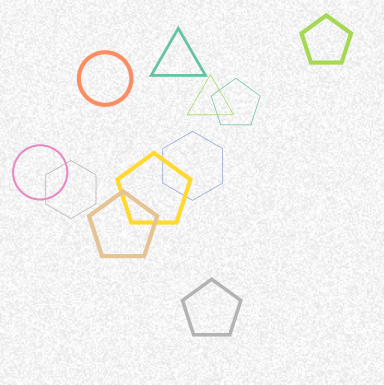[{"shape": "pentagon", "thickness": 0.5, "radius": 0.33, "center": [0.612, 0.73]}, {"shape": "triangle", "thickness": 2, "radius": 0.41, "center": [0.463, 0.845]}, {"shape": "circle", "thickness": 3, "radius": 0.34, "center": [0.273, 0.796]}, {"shape": "hexagon", "thickness": 0.5, "radius": 0.45, "center": [0.5, 0.569]}, {"shape": "circle", "thickness": 1.5, "radius": 0.35, "center": [0.104, 0.552]}, {"shape": "triangle", "thickness": 0.5, "radius": 0.35, "center": [0.547, 0.737]}, {"shape": "pentagon", "thickness": 3, "radius": 0.34, "center": [0.848, 0.892]}, {"shape": "pentagon", "thickness": 3, "radius": 0.5, "center": [0.4, 0.503]}, {"shape": "pentagon", "thickness": 3, "radius": 0.47, "center": [0.32, 0.41]}, {"shape": "pentagon", "thickness": 2.5, "radius": 0.4, "center": [0.55, 0.195]}, {"shape": "hexagon", "thickness": 0.5, "radius": 0.38, "center": [0.184, 0.508]}]